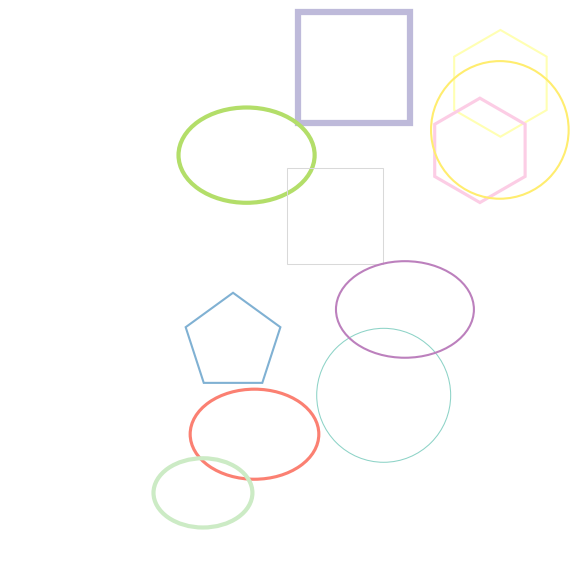[{"shape": "circle", "thickness": 0.5, "radius": 0.58, "center": [0.664, 0.315]}, {"shape": "hexagon", "thickness": 1, "radius": 0.46, "center": [0.867, 0.855]}, {"shape": "square", "thickness": 3, "radius": 0.48, "center": [0.613, 0.882]}, {"shape": "oval", "thickness": 1.5, "radius": 0.56, "center": [0.441, 0.247]}, {"shape": "pentagon", "thickness": 1, "radius": 0.43, "center": [0.404, 0.406]}, {"shape": "oval", "thickness": 2, "radius": 0.59, "center": [0.427, 0.73]}, {"shape": "hexagon", "thickness": 1.5, "radius": 0.45, "center": [0.831, 0.739]}, {"shape": "square", "thickness": 0.5, "radius": 0.42, "center": [0.58, 0.625]}, {"shape": "oval", "thickness": 1, "radius": 0.6, "center": [0.701, 0.463]}, {"shape": "oval", "thickness": 2, "radius": 0.43, "center": [0.351, 0.146]}, {"shape": "circle", "thickness": 1, "radius": 0.6, "center": [0.866, 0.774]}]